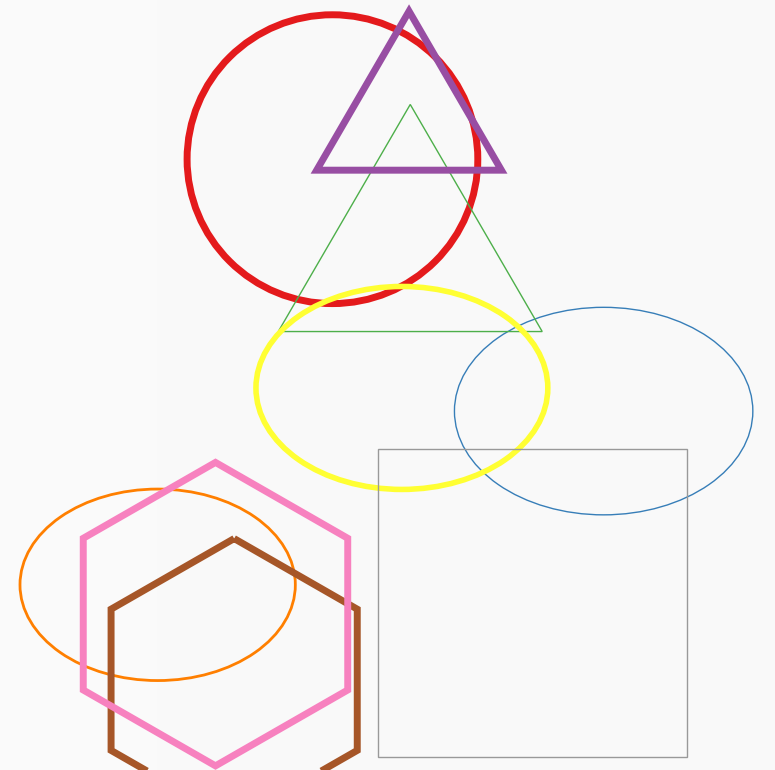[{"shape": "circle", "thickness": 2.5, "radius": 0.94, "center": [0.429, 0.793]}, {"shape": "oval", "thickness": 0.5, "radius": 0.96, "center": [0.779, 0.466]}, {"shape": "triangle", "thickness": 0.5, "radius": 0.98, "center": [0.529, 0.668]}, {"shape": "triangle", "thickness": 2.5, "radius": 0.69, "center": [0.528, 0.848]}, {"shape": "oval", "thickness": 1, "radius": 0.89, "center": [0.203, 0.241]}, {"shape": "oval", "thickness": 2, "radius": 0.94, "center": [0.519, 0.496]}, {"shape": "hexagon", "thickness": 2.5, "radius": 0.92, "center": [0.302, 0.117]}, {"shape": "hexagon", "thickness": 2.5, "radius": 0.99, "center": [0.278, 0.202]}, {"shape": "square", "thickness": 0.5, "radius": 1.0, "center": [0.687, 0.217]}]